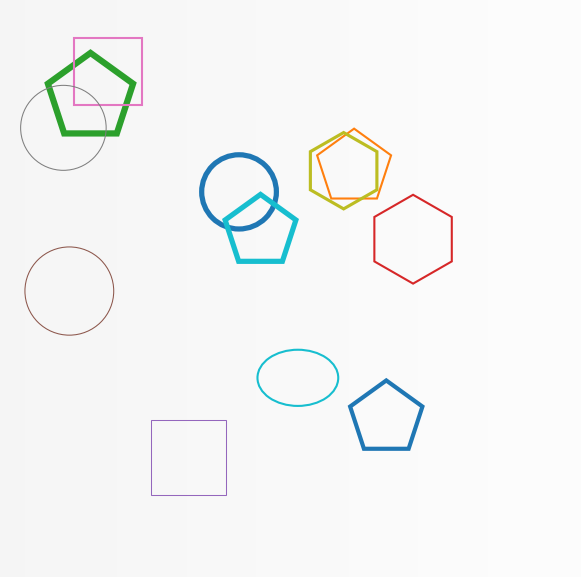[{"shape": "pentagon", "thickness": 2, "radius": 0.33, "center": [0.665, 0.275]}, {"shape": "circle", "thickness": 2.5, "radius": 0.32, "center": [0.411, 0.667]}, {"shape": "pentagon", "thickness": 1, "radius": 0.33, "center": [0.609, 0.709]}, {"shape": "pentagon", "thickness": 3, "radius": 0.39, "center": [0.156, 0.83]}, {"shape": "hexagon", "thickness": 1, "radius": 0.38, "center": [0.711, 0.585]}, {"shape": "square", "thickness": 0.5, "radius": 0.32, "center": [0.325, 0.207]}, {"shape": "circle", "thickness": 0.5, "radius": 0.38, "center": [0.119, 0.495]}, {"shape": "square", "thickness": 1, "radius": 0.29, "center": [0.185, 0.875]}, {"shape": "circle", "thickness": 0.5, "radius": 0.37, "center": [0.109, 0.778]}, {"shape": "hexagon", "thickness": 1.5, "radius": 0.33, "center": [0.591, 0.704]}, {"shape": "pentagon", "thickness": 2.5, "radius": 0.32, "center": [0.448, 0.598]}, {"shape": "oval", "thickness": 1, "radius": 0.35, "center": [0.512, 0.345]}]